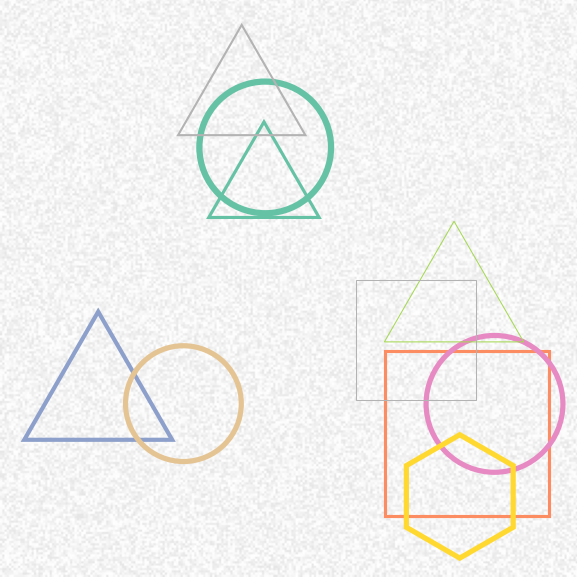[{"shape": "circle", "thickness": 3, "radius": 0.57, "center": [0.459, 0.744]}, {"shape": "triangle", "thickness": 1.5, "radius": 0.55, "center": [0.457, 0.678]}, {"shape": "square", "thickness": 1.5, "radius": 0.71, "center": [0.808, 0.249]}, {"shape": "triangle", "thickness": 2, "radius": 0.74, "center": [0.17, 0.312]}, {"shape": "circle", "thickness": 2.5, "radius": 0.59, "center": [0.856, 0.3]}, {"shape": "triangle", "thickness": 0.5, "radius": 0.7, "center": [0.786, 0.477]}, {"shape": "hexagon", "thickness": 2.5, "radius": 0.53, "center": [0.796, 0.14]}, {"shape": "circle", "thickness": 2.5, "radius": 0.5, "center": [0.318, 0.3]}, {"shape": "square", "thickness": 0.5, "radius": 0.52, "center": [0.72, 0.41]}, {"shape": "triangle", "thickness": 1, "radius": 0.64, "center": [0.419, 0.829]}]